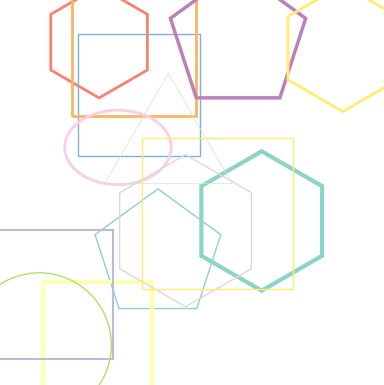[{"shape": "hexagon", "thickness": 3, "radius": 0.91, "center": [0.68, 0.426]}, {"shape": "pentagon", "thickness": 1, "radius": 0.86, "center": [0.41, 0.337]}, {"shape": "square", "thickness": 3, "radius": 0.7, "center": [0.253, 0.126]}, {"shape": "square", "thickness": 1.5, "radius": 0.84, "center": [0.125, 0.235]}, {"shape": "hexagon", "thickness": 2, "radius": 0.72, "center": [0.257, 0.891]}, {"shape": "square", "thickness": 1, "radius": 0.79, "center": [0.36, 0.754]}, {"shape": "square", "thickness": 2, "radius": 0.8, "center": [0.347, 0.859]}, {"shape": "circle", "thickness": 1, "radius": 0.94, "center": [0.102, 0.104]}, {"shape": "oval", "thickness": 2, "radius": 0.69, "center": [0.306, 0.617]}, {"shape": "hexagon", "thickness": 1, "radius": 0.99, "center": [0.482, 0.401]}, {"shape": "pentagon", "thickness": 2.5, "radius": 0.92, "center": [0.618, 0.895]}, {"shape": "triangle", "thickness": 0.5, "radius": 0.95, "center": [0.437, 0.619]}, {"shape": "square", "thickness": 1, "radius": 0.98, "center": [0.566, 0.445]}, {"shape": "hexagon", "thickness": 2, "radius": 0.82, "center": [0.891, 0.875]}]